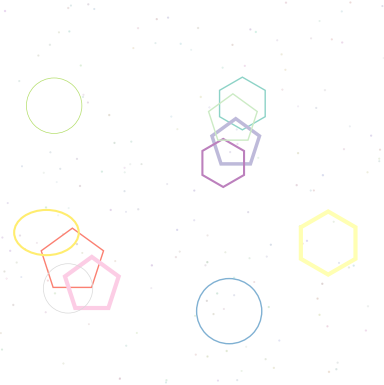[{"shape": "hexagon", "thickness": 1, "radius": 0.34, "center": [0.63, 0.731]}, {"shape": "hexagon", "thickness": 3, "radius": 0.41, "center": [0.852, 0.369]}, {"shape": "pentagon", "thickness": 2.5, "radius": 0.32, "center": [0.612, 0.627]}, {"shape": "pentagon", "thickness": 1, "radius": 0.43, "center": [0.188, 0.322]}, {"shape": "circle", "thickness": 1, "radius": 0.42, "center": [0.595, 0.192]}, {"shape": "circle", "thickness": 0.5, "radius": 0.36, "center": [0.141, 0.725]}, {"shape": "pentagon", "thickness": 3, "radius": 0.37, "center": [0.238, 0.259]}, {"shape": "circle", "thickness": 0.5, "radius": 0.32, "center": [0.177, 0.251]}, {"shape": "hexagon", "thickness": 1.5, "radius": 0.31, "center": [0.58, 0.577]}, {"shape": "pentagon", "thickness": 1, "radius": 0.33, "center": [0.605, 0.69]}, {"shape": "oval", "thickness": 1.5, "radius": 0.42, "center": [0.121, 0.396]}]